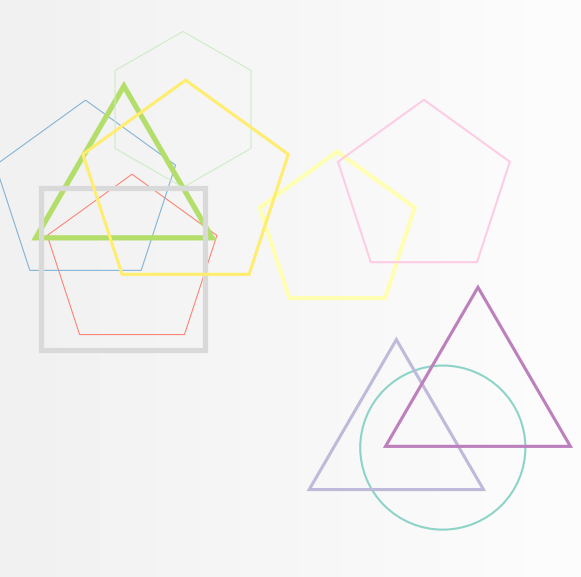[{"shape": "circle", "thickness": 1, "radius": 0.71, "center": [0.762, 0.224]}, {"shape": "pentagon", "thickness": 2, "radius": 0.7, "center": [0.58, 0.596]}, {"shape": "triangle", "thickness": 1.5, "radius": 0.87, "center": [0.682, 0.238]}, {"shape": "pentagon", "thickness": 0.5, "radius": 0.77, "center": [0.227, 0.544]}, {"shape": "pentagon", "thickness": 0.5, "radius": 0.81, "center": [0.147, 0.663]}, {"shape": "triangle", "thickness": 2.5, "radius": 0.88, "center": [0.213, 0.675]}, {"shape": "pentagon", "thickness": 1, "radius": 0.78, "center": [0.729, 0.671]}, {"shape": "square", "thickness": 2.5, "radius": 0.7, "center": [0.212, 0.533]}, {"shape": "triangle", "thickness": 1.5, "radius": 0.92, "center": [0.822, 0.318]}, {"shape": "hexagon", "thickness": 0.5, "radius": 0.67, "center": [0.315, 0.81]}, {"shape": "pentagon", "thickness": 1.5, "radius": 0.93, "center": [0.319, 0.674]}]